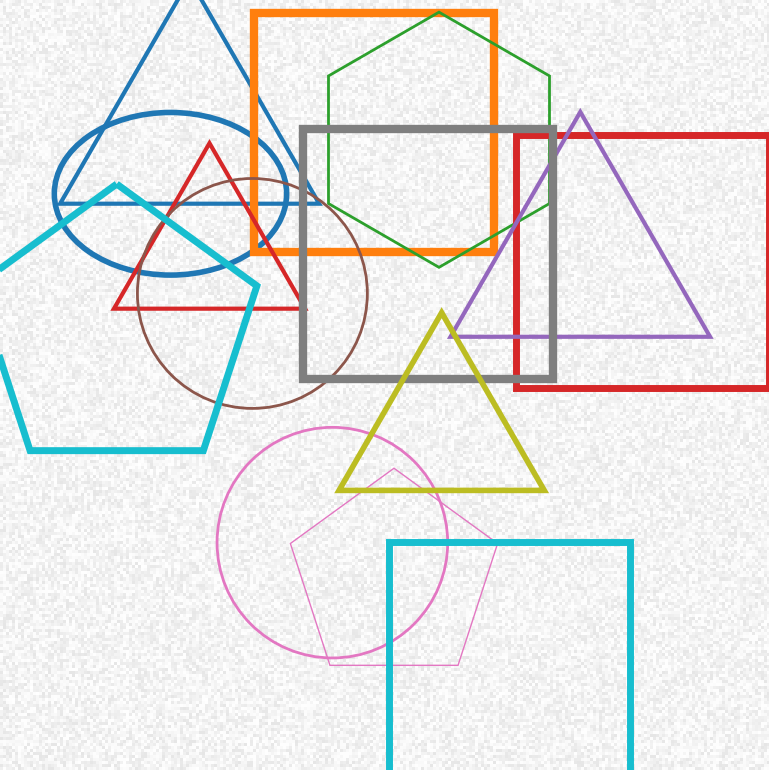[{"shape": "oval", "thickness": 2, "radius": 0.75, "center": [0.221, 0.748]}, {"shape": "triangle", "thickness": 1.5, "radius": 0.97, "center": [0.246, 0.833]}, {"shape": "square", "thickness": 3, "radius": 0.78, "center": [0.486, 0.828]}, {"shape": "hexagon", "thickness": 1, "radius": 0.83, "center": [0.57, 0.819]}, {"shape": "triangle", "thickness": 1.5, "radius": 0.72, "center": [0.272, 0.671]}, {"shape": "square", "thickness": 2.5, "radius": 0.82, "center": [0.834, 0.66]}, {"shape": "triangle", "thickness": 1.5, "radius": 0.97, "center": [0.754, 0.66]}, {"shape": "circle", "thickness": 1, "radius": 0.75, "center": [0.328, 0.619]}, {"shape": "circle", "thickness": 1, "radius": 0.75, "center": [0.432, 0.295]}, {"shape": "pentagon", "thickness": 0.5, "radius": 0.71, "center": [0.512, 0.25]}, {"shape": "square", "thickness": 3, "radius": 0.81, "center": [0.556, 0.67]}, {"shape": "triangle", "thickness": 2, "radius": 0.77, "center": [0.574, 0.44]}, {"shape": "square", "thickness": 2.5, "radius": 0.78, "center": [0.662, 0.14]}, {"shape": "pentagon", "thickness": 2.5, "radius": 0.96, "center": [0.152, 0.57]}]